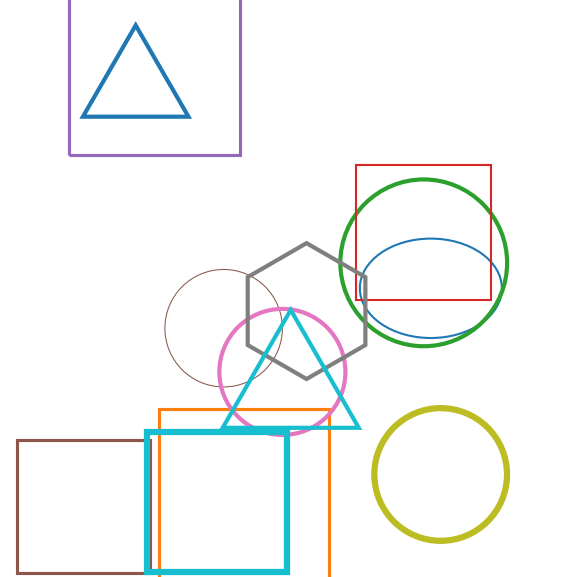[{"shape": "oval", "thickness": 1, "radius": 0.61, "center": [0.746, 0.5]}, {"shape": "triangle", "thickness": 2, "radius": 0.53, "center": [0.235, 0.85]}, {"shape": "square", "thickness": 1.5, "radius": 0.73, "center": [0.423, 0.144]}, {"shape": "circle", "thickness": 2, "radius": 0.72, "center": [0.734, 0.544]}, {"shape": "square", "thickness": 1, "radius": 0.58, "center": [0.734, 0.596]}, {"shape": "square", "thickness": 1.5, "radius": 0.74, "center": [0.267, 0.879]}, {"shape": "circle", "thickness": 0.5, "radius": 0.51, "center": [0.387, 0.431]}, {"shape": "square", "thickness": 1.5, "radius": 0.58, "center": [0.144, 0.122]}, {"shape": "circle", "thickness": 2, "radius": 0.55, "center": [0.489, 0.355]}, {"shape": "hexagon", "thickness": 2, "radius": 0.59, "center": [0.531, 0.46]}, {"shape": "circle", "thickness": 3, "radius": 0.57, "center": [0.763, 0.178]}, {"shape": "square", "thickness": 3, "radius": 0.61, "center": [0.376, 0.13]}, {"shape": "triangle", "thickness": 2, "radius": 0.68, "center": [0.503, 0.326]}]